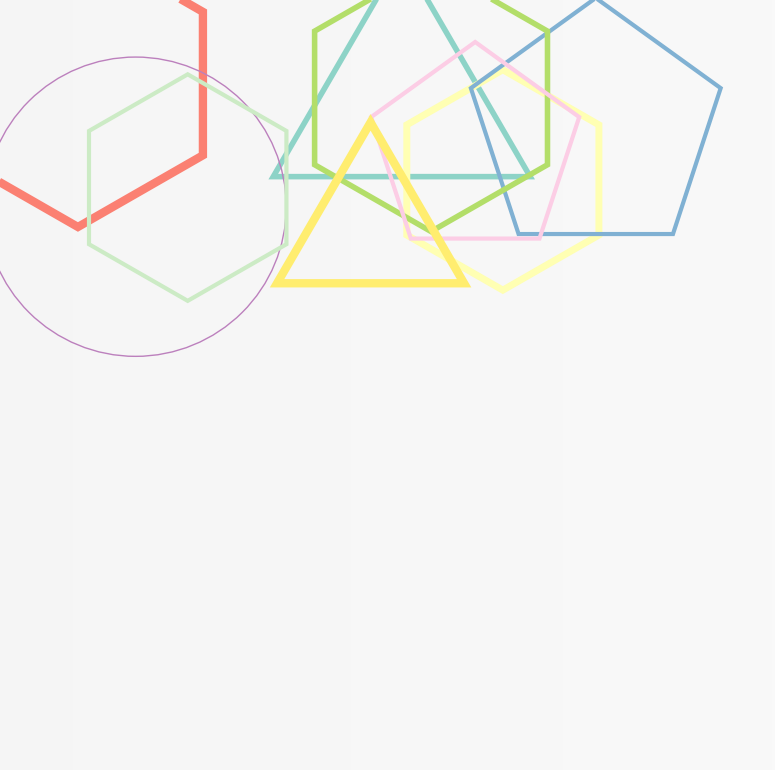[{"shape": "triangle", "thickness": 2, "radius": 0.96, "center": [0.518, 0.866]}, {"shape": "hexagon", "thickness": 2.5, "radius": 0.72, "center": [0.649, 0.766]}, {"shape": "hexagon", "thickness": 3, "radius": 0.93, "center": [0.101, 0.891]}, {"shape": "pentagon", "thickness": 1.5, "radius": 0.85, "center": [0.769, 0.833]}, {"shape": "hexagon", "thickness": 2, "radius": 0.87, "center": [0.556, 0.873]}, {"shape": "pentagon", "thickness": 1.5, "radius": 0.71, "center": [0.613, 0.804]}, {"shape": "circle", "thickness": 0.5, "radius": 0.97, "center": [0.175, 0.732]}, {"shape": "hexagon", "thickness": 1.5, "radius": 0.74, "center": [0.242, 0.756]}, {"shape": "triangle", "thickness": 3, "radius": 0.7, "center": [0.478, 0.702]}]